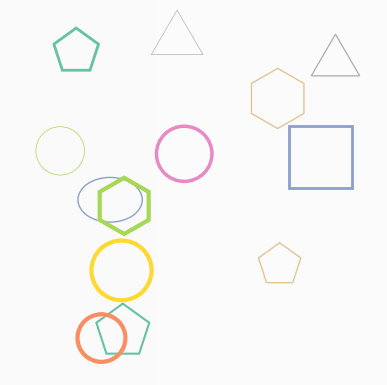[{"shape": "pentagon", "thickness": 1.5, "radius": 0.36, "center": [0.317, 0.14]}, {"shape": "pentagon", "thickness": 2, "radius": 0.3, "center": [0.197, 0.867]}, {"shape": "circle", "thickness": 3, "radius": 0.31, "center": [0.262, 0.122]}, {"shape": "oval", "thickness": 1, "radius": 0.41, "center": [0.284, 0.481]}, {"shape": "square", "thickness": 2, "radius": 0.41, "center": [0.826, 0.592]}, {"shape": "circle", "thickness": 2.5, "radius": 0.36, "center": [0.475, 0.601]}, {"shape": "hexagon", "thickness": 3, "radius": 0.36, "center": [0.32, 0.465]}, {"shape": "circle", "thickness": 0.5, "radius": 0.31, "center": [0.155, 0.608]}, {"shape": "circle", "thickness": 3, "radius": 0.39, "center": [0.314, 0.298]}, {"shape": "hexagon", "thickness": 1, "radius": 0.39, "center": [0.717, 0.744]}, {"shape": "pentagon", "thickness": 1, "radius": 0.29, "center": [0.722, 0.312]}, {"shape": "triangle", "thickness": 0.5, "radius": 0.39, "center": [0.457, 0.897]}, {"shape": "triangle", "thickness": 1, "radius": 0.36, "center": [0.866, 0.839]}]